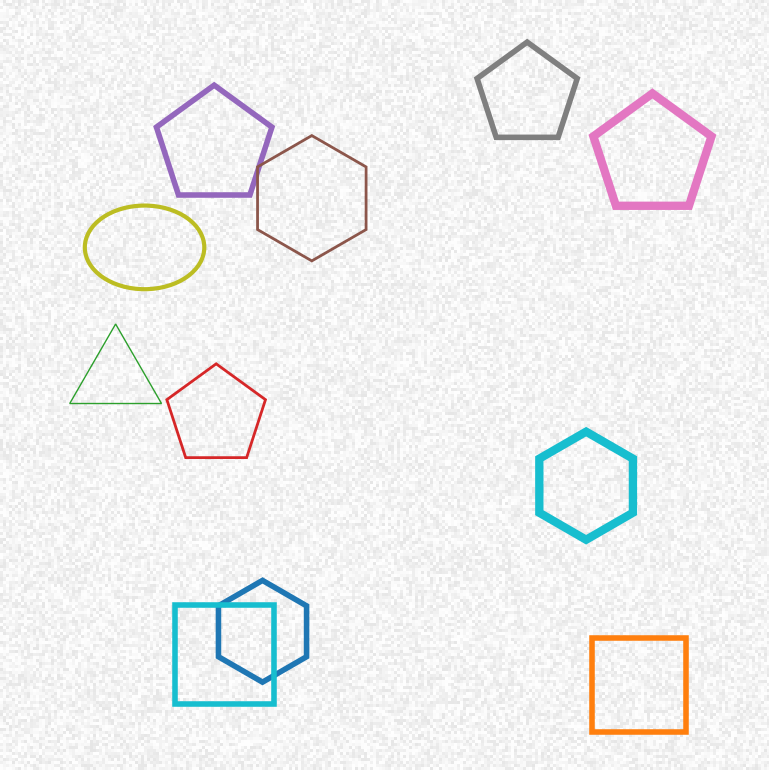[{"shape": "hexagon", "thickness": 2, "radius": 0.33, "center": [0.341, 0.18]}, {"shape": "square", "thickness": 2, "radius": 0.31, "center": [0.83, 0.111]}, {"shape": "triangle", "thickness": 0.5, "radius": 0.34, "center": [0.15, 0.51]}, {"shape": "pentagon", "thickness": 1, "radius": 0.34, "center": [0.281, 0.46]}, {"shape": "pentagon", "thickness": 2, "radius": 0.39, "center": [0.278, 0.811]}, {"shape": "hexagon", "thickness": 1, "radius": 0.41, "center": [0.405, 0.743]}, {"shape": "pentagon", "thickness": 3, "radius": 0.4, "center": [0.847, 0.798]}, {"shape": "pentagon", "thickness": 2, "radius": 0.34, "center": [0.685, 0.877]}, {"shape": "oval", "thickness": 1.5, "radius": 0.39, "center": [0.188, 0.679]}, {"shape": "square", "thickness": 2, "radius": 0.32, "center": [0.292, 0.15]}, {"shape": "hexagon", "thickness": 3, "radius": 0.35, "center": [0.761, 0.369]}]